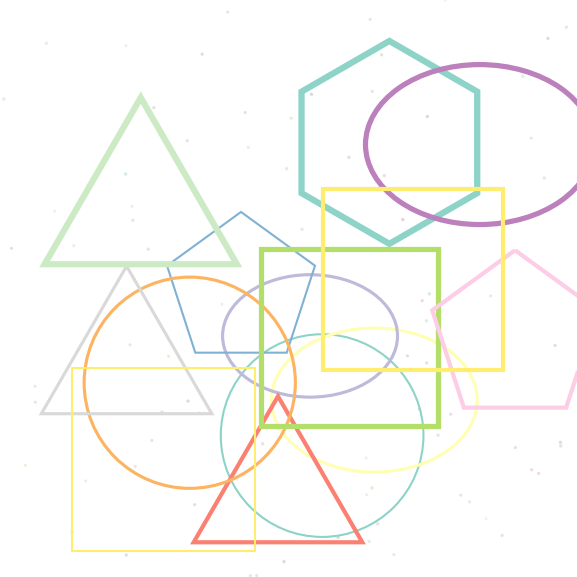[{"shape": "circle", "thickness": 1, "radius": 0.88, "center": [0.558, 0.245]}, {"shape": "hexagon", "thickness": 3, "radius": 0.88, "center": [0.674, 0.753]}, {"shape": "oval", "thickness": 1.5, "radius": 0.89, "center": [0.648, 0.306]}, {"shape": "oval", "thickness": 1.5, "radius": 0.76, "center": [0.537, 0.417]}, {"shape": "triangle", "thickness": 2, "radius": 0.84, "center": [0.481, 0.144]}, {"shape": "pentagon", "thickness": 1, "radius": 0.67, "center": [0.417, 0.497]}, {"shape": "circle", "thickness": 1.5, "radius": 0.91, "center": [0.329, 0.336]}, {"shape": "square", "thickness": 2.5, "radius": 0.77, "center": [0.606, 0.415]}, {"shape": "pentagon", "thickness": 2, "radius": 0.75, "center": [0.892, 0.415]}, {"shape": "triangle", "thickness": 1.5, "radius": 0.85, "center": [0.219, 0.368]}, {"shape": "oval", "thickness": 2.5, "radius": 0.99, "center": [0.831, 0.749]}, {"shape": "triangle", "thickness": 3, "radius": 0.96, "center": [0.244, 0.638]}, {"shape": "square", "thickness": 1, "radius": 0.79, "center": [0.284, 0.203]}, {"shape": "square", "thickness": 2, "radius": 0.78, "center": [0.715, 0.515]}]